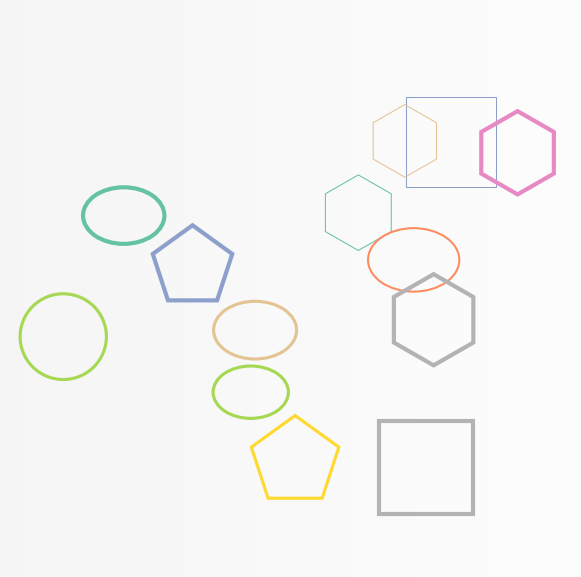[{"shape": "hexagon", "thickness": 0.5, "radius": 0.33, "center": [0.616, 0.631]}, {"shape": "oval", "thickness": 2, "radius": 0.35, "center": [0.213, 0.626]}, {"shape": "oval", "thickness": 1, "radius": 0.39, "center": [0.712, 0.549]}, {"shape": "pentagon", "thickness": 2, "radius": 0.36, "center": [0.331, 0.537]}, {"shape": "square", "thickness": 0.5, "radius": 0.39, "center": [0.775, 0.753]}, {"shape": "hexagon", "thickness": 2, "radius": 0.36, "center": [0.89, 0.735]}, {"shape": "circle", "thickness": 1.5, "radius": 0.37, "center": [0.109, 0.416]}, {"shape": "oval", "thickness": 1.5, "radius": 0.32, "center": [0.431, 0.32]}, {"shape": "pentagon", "thickness": 1.5, "radius": 0.4, "center": [0.508, 0.2]}, {"shape": "oval", "thickness": 1.5, "radius": 0.36, "center": [0.439, 0.427]}, {"shape": "hexagon", "thickness": 0.5, "radius": 0.31, "center": [0.696, 0.755]}, {"shape": "square", "thickness": 2, "radius": 0.41, "center": [0.733, 0.19]}, {"shape": "hexagon", "thickness": 2, "radius": 0.39, "center": [0.746, 0.445]}]